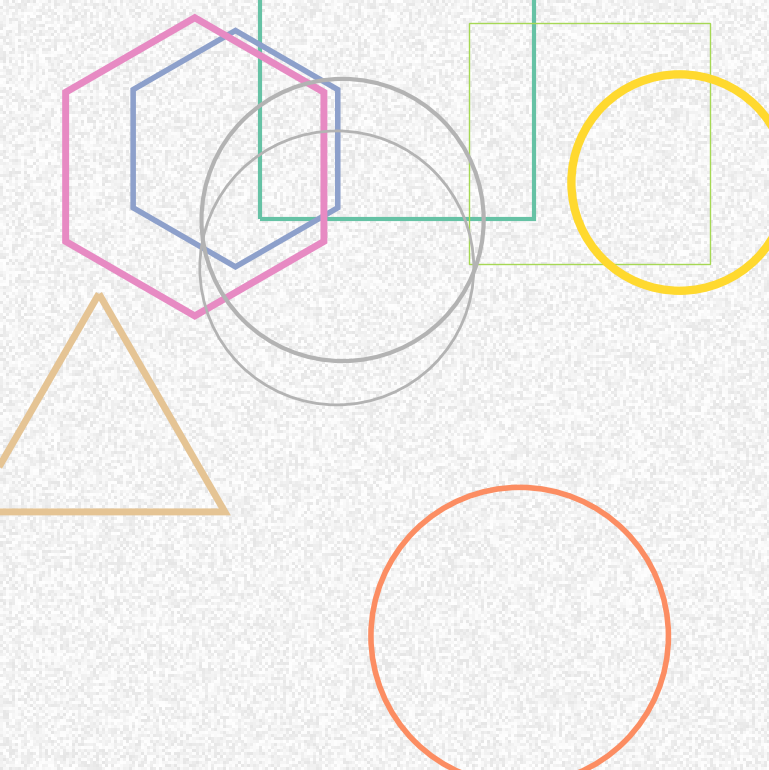[{"shape": "square", "thickness": 1.5, "radius": 0.89, "center": [0.516, 0.894]}, {"shape": "circle", "thickness": 2, "radius": 0.97, "center": [0.675, 0.174]}, {"shape": "hexagon", "thickness": 2, "radius": 0.77, "center": [0.306, 0.807]}, {"shape": "hexagon", "thickness": 2.5, "radius": 0.97, "center": [0.253, 0.783]}, {"shape": "square", "thickness": 0.5, "radius": 0.78, "center": [0.765, 0.814]}, {"shape": "circle", "thickness": 3, "radius": 0.7, "center": [0.883, 0.763]}, {"shape": "triangle", "thickness": 2.5, "radius": 0.94, "center": [0.128, 0.43]}, {"shape": "circle", "thickness": 1, "radius": 0.89, "center": [0.437, 0.652]}, {"shape": "circle", "thickness": 1.5, "radius": 0.92, "center": [0.445, 0.714]}]